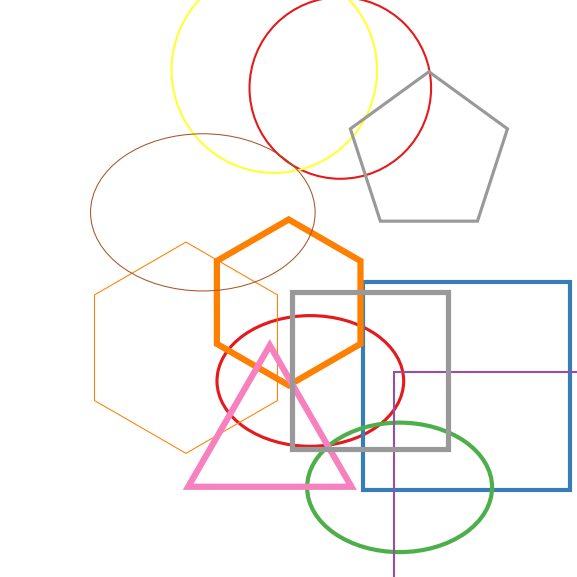[{"shape": "oval", "thickness": 1.5, "radius": 0.81, "center": [0.537, 0.339]}, {"shape": "circle", "thickness": 1, "radius": 0.79, "center": [0.589, 0.847]}, {"shape": "square", "thickness": 2, "radius": 0.9, "center": [0.808, 0.331]}, {"shape": "oval", "thickness": 2, "radius": 0.8, "center": [0.692, 0.155]}, {"shape": "square", "thickness": 1, "radius": 0.93, "center": [0.868, 0.169]}, {"shape": "hexagon", "thickness": 0.5, "radius": 0.91, "center": [0.322, 0.397]}, {"shape": "hexagon", "thickness": 3, "radius": 0.72, "center": [0.5, 0.475]}, {"shape": "circle", "thickness": 1, "radius": 0.89, "center": [0.475, 0.878]}, {"shape": "oval", "thickness": 0.5, "radius": 0.97, "center": [0.351, 0.631]}, {"shape": "triangle", "thickness": 3, "radius": 0.82, "center": [0.467, 0.238]}, {"shape": "pentagon", "thickness": 1.5, "radius": 0.72, "center": [0.743, 0.732]}, {"shape": "square", "thickness": 2.5, "radius": 0.68, "center": [0.64, 0.358]}]